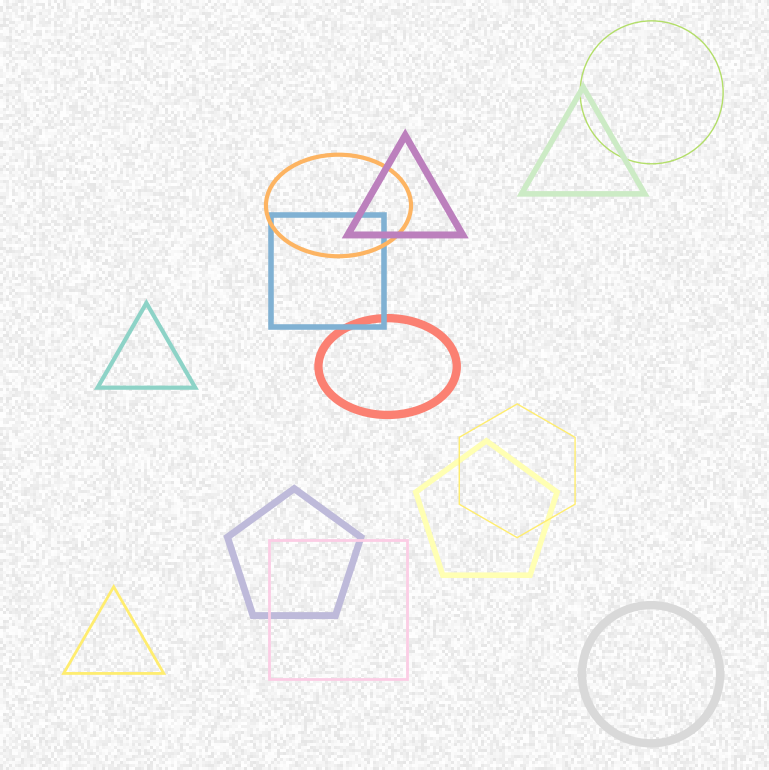[{"shape": "triangle", "thickness": 1.5, "radius": 0.37, "center": [0.19, 0.533]}, {"shape": "pentagon", "thickness": 2, "radius": 0.48, "center": [0.632, 0.331]}, {"shape": "pentagon", "thickness": 2.5, "radius": 0.46, "center": [0.382, 0.274]}, {"shape": "oval", "thickness": 3, "radius": 0.45, "center": [0.503, 0.524]}, {"shape": "square", "thickness": 2, "radius": 0.37, "center": [0.425, 0.648]}, {"shape": "oval", "thickness": 1.5, "radius": 0.47, "center": [0.44, 0.733]}, {"shape": "circle", "thickness": 0.5, "radius": 0.46, "center": [0.846, 0.88]}, {"shape": "square", "thickness": 1, "radius": 0.45, "center": [0.439, 0.209]}, {"shape": "circle", "thickness": 3, "radius": 0.45, "center": [0.845, 0.124]}, {"shape": "triangle", "thickness": 2.5, "radius": 0.43, "center": [0.526, 0.738]}, {"shape": "triangle", "thickness": 2, "radius": 0.46, "center": [0.757, 0.794]}, {"shape": "hexagon", "thickness": 0.5, "radius": 0.43, "center": [0.672, 0.389]}, {"shape": "triangle", "thickness": 1, "radius": 0.38, "center": [0.148, 0.163]}]